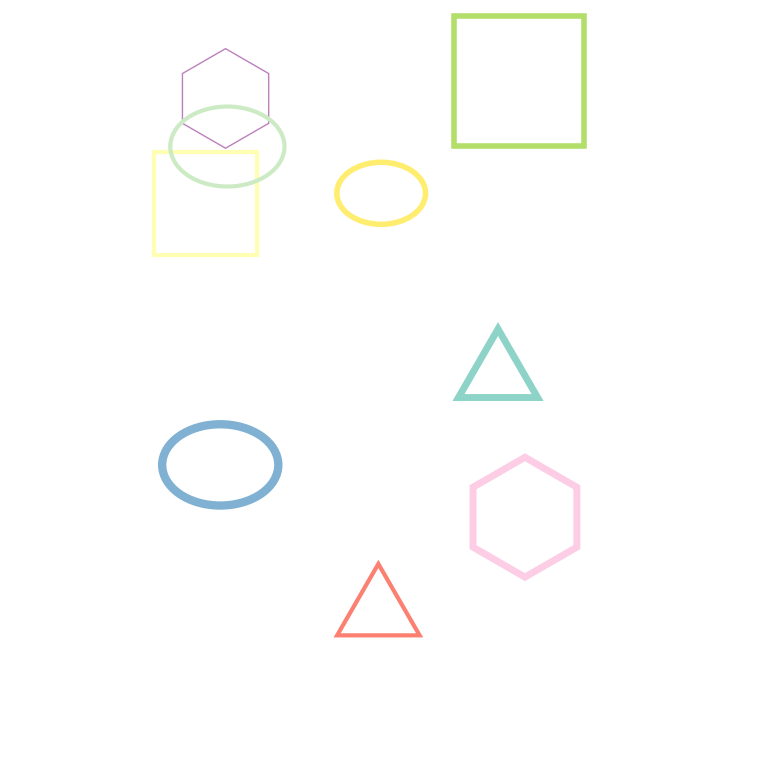[{"shape": "triangle", "thickness": 2.5, "radius": 0.3, "center": [0.647, 0.513]}, {"shape": "square", "thickness": 1.5, "radius": 0.33, "center": [0.267, 0.736]}, {"shape": "triangle", "thickness": 1.5, "radius": 0.31, "center": [0.491, 0.206]}, {"shape": "oval", "thickness": 3, "radius": 0.38, "center": [0.286, 0.396]}, {"shape": "square", "thickness": 2, "radius": 0.42, "center": [0.674, 0.895]}, {"shape": "hexagon", "thickness": 2.5, "radius": 0.39, "center": [0.682, 0.328]}, {"shape": "hexagon", "thickness": 0.5, "radius": 0.32, "center": [0.293, 0.872]}, {"shape": "oval", "thickness": 1.5, "radius": 0.37, "center": [0.295, 0.81]}, {"shape": "oval", "thickness": 2, "radius": 0.29, "center": [0.495, 0.749]}]